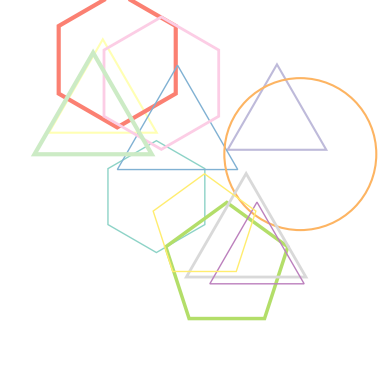[{"shape": "hexagon", "thickness": 1, "radius": 0.73, "center": [0.406, 0.489]}, {"shape": "triangle", "thickness": 1.5, "radius": 0.81, "center": [0.267, 0.736]}, {"shape": "triangle", "thickness": 1.5, "radius": 0.74, "center": [0.719, 0.685]}, {"shape": "hexagon", "thickness": 3, "radius": 0.88, "center": [0.304, 0.845]}, {"shape": "triangle", "thickness": 1, "radius": 0.9, "center": [0.461, 0.65]}, {"shape": "circle", "thickness": 1.5, "radius": 0.99, "center": [0.78, 0.6]}, {"shape": "pentagon", "thickness": 2.5, "radius": 0.83, "center": [0.589, 0.307]}, {"shape": "hexagon", "thickness": 2, "radius": 0.86, "center": [0.419, 0.784]}, {"shape": "triangle", "thickness": 2, "radius": 0.9, "center": [0.639, 0.37]}, {"shape": "triangle", "thickness": 1, "radius": 0.71, "center": [0.667, 0.334]}, {"shape": "triangle", "thickness": 3, "radius": 0.88, "center": [0.242, 0.687]}, {"shape": "pentagon", "thickness": 1, "radius": 0.7, "center": [0.531, 0.408]}]